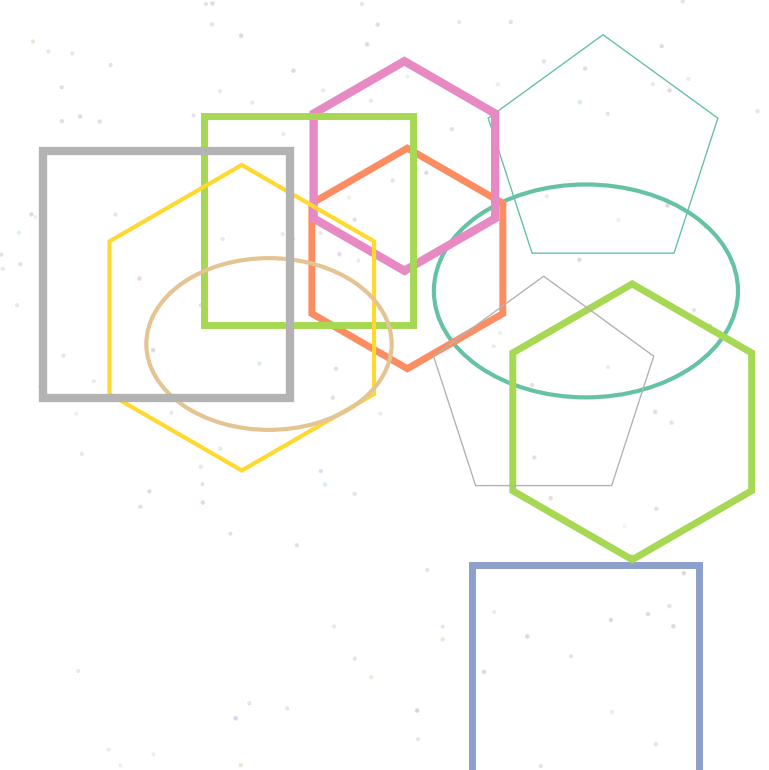[{"shape": "pentagon", "thickness": 0.5, "radius": 0.78, "center": [0.783, 0.798]}, {"shape": "oval", "thickness": 1.5, "radius": 0.99, "center": [0.761, 0.622]}, {"shape": "hexagon", "thickness": 2.5, "radius": 0.72, "center": [0.529, 0.664]}, {"shape": "square", "thickness": 2.5, "radius": 0.74, "center": [0.76, 0.119]}, {"shape": "hexagon", "thickness": 3, "radius": 0.68, "center": [0.525, 0.784]}, {"shape": "hexagon", "thickness": 2.5, "radius": 0.9, "center": [0.821, 0.452]}, {"shape": "square", "thickness": 2.5, "radius": 0.68, "center": [0.401, 0.714]}, {"shape": "hexagon", "thickness": 1.5, "radius": 0.99, "center": [0.314, 0.587]}, {"shape": "oval", "thickness": 1.5, "radius": 0.8, "center": [0.349, 0.553]}, {"shape": "square", "thickness": 3, "radius": 0.8, "center": [0.217, 0.643]}, {"shape": "pentagon", "thickness": 0.5, "radius": 0.75, "center": [0.706, 0.491]}]